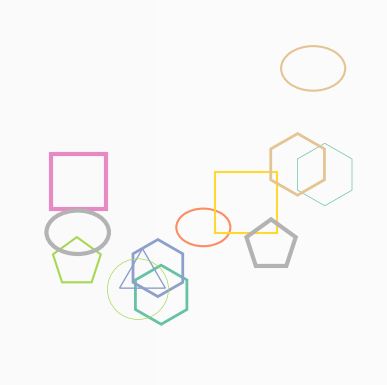[{"shape": "hexagon", "thickness": 0.5, "radius": 0.41, "center": [0.838, 0.547]}, {"shape": "hexagon", "thickness": 2, "radius": 0.38, "center": [0.416, 0.234]}, {"shape": "oval", "thickness": 1.5, "radius": 0.35, "center": [0.525, 0.409]}, {"shape": "triangle", "thickness": 1, "radius": 0.34, "center": [0.368, 0.286]}, {"shape": "hexagon", "thickness": 2, "radius": 0.37, "center": [0.407, 0.304]}, {"shape": "square", "thickness": 3, "radius": 0.35, "center": [0.202, 0.528]}, {"shape": "pentagon", "thickness": 1.5, "radius": 0.32, "center": [0.198, 0.319]}, {"shape": "circle", "thickness": 0.5, "radius": 0.39, "center": [0.356, 0.249]}, {"shape": "square", "thickness": 1.5, "radius": 0.4, "center": [0.635, 0.474]}, {"shape": "hexagon", "thickness": 2, "radius": 0.4, "center": [0.768, 0.573]}, {"shape": "oval", "thickness": 1.5, "radius": 0.41, "center": [0.808, 0.822]}, {"shape": "oval", "thickness": 3, "radius": 0.4, "center": [0.201, 0.397]}, {"shape": "pentagon", "thickness": 3, "radius": 0.33, "center": [0.7, 0.363]}]